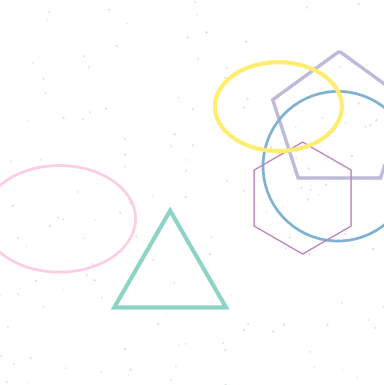[{"shape": "triangle", "thickness": 3, "radius": 0.84, "center": [0.442, 0.285]}, {"shape": "pentagon", "thickness": 2.5, "radius": 0.91, "center": [0.881, 0.685]}, {"shape": "circle", "thickness": 2, "radius": 0.97, "center": [0.878, 0.568]}, {"shape": "oval", "thickness": 2, "radius": 0.99, "center": [0.154, 0.432]}, {"shape": "hexagon", "thickness": 1, "radius": 0.73, "center": [0.786, 0.486]}, {"shape": "oval", "thickness": 3, "radius": 0.82, "center": [0.723, 0.723]}]